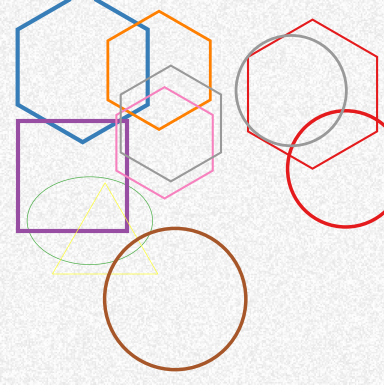[{"shape": "circle", "thickness": 2.5, "radius": 0.75, "center": [0.898, 0.561]}, {"shape": "hexagon", "thickness": 1.5, "radius": 0.97, "center": [0.812, 0.755]}, {"shape": "hexagon", "thickness": 3, "radius": 0.98, "center": [0.215, 0.826]}, {"shape": "oval", "thickness": 0.5, "radius": 0.81, "center": [0.233, 0.427]}, {"shape": "square", "thickness": 3, "radius": 0.71, "center": [0.188, 0.542]}, {"shape": "hexagon", "thickness": 2, "radius": 0.77, "center": [0.413, 0.817]}, {"shape": "triangle", "thickness": 0.5, "radius": 0.79, "center": [0.273, 0.367]}, {"shape": "circle", "thickness": 2.5, "radius": 0.92, "center": [0.455, 0.223]}, {"shape": "hexagon", "thickness": 1.5, "radius": 0.72, "center": [0.427, 0.629]}, {"shape": "hexagon", "thickness": 1.5, "radius": 0.75, "center": [0.444, 0.679]}, {"shape": "circle", "thickness": 2, "radius": 0.72, "center": [0.756, 0.765]}]